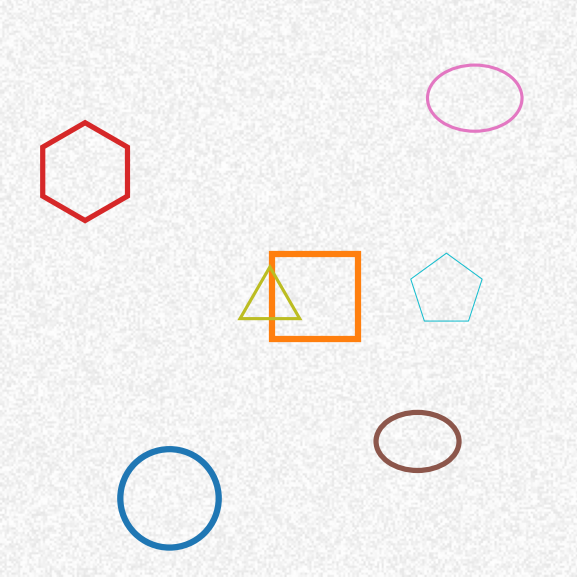[{"shape": "circle", "thickness": 3, "radius": 0.43, "center": [0.294, 0.136]}, {"shape": "square", "thickness": 3, "radius": 0.37, "center": [0.546, 0.486]}, {"shape": "hexagon", "thickness": 2.5, "radius": 0.42, "center": [0.147, 0.702]}, {"shape": "oval", "thickness": 2.5, "radius": 0.36, "center": [0.723, 0.235]}, {"shape": "oval", "thickness": 1.5, "radius": 0.41, "center": [0.822, 0.829]}, {"shape": "triangle", "thickness": 1.5, "radius": 0.3, "center": [0.467, 0.477]}, {"shape": "pentagon", "thickness": 0.5, "radius": 0.32, "center": [0.773, 0.496]}]